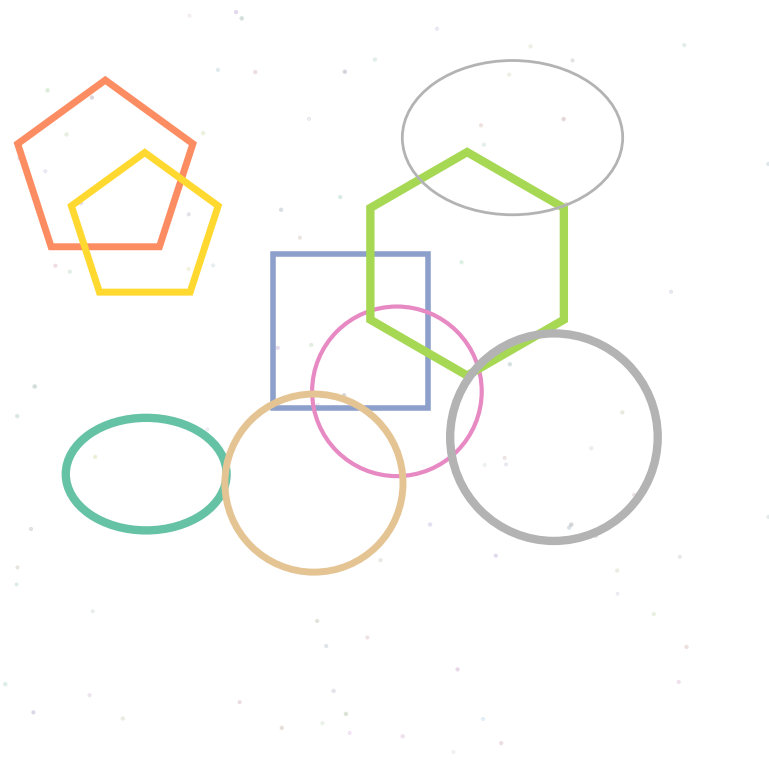[{"shape": "oval", "thickness": 3, "radius": 0.52, "center": [0.19, 0.384]}, {"shape": "pentagon", "thickness": 2.5, "radius": 0.6, "center": [0.137, 0.776]}, {"shape": "square", "thickness": 2, "radius": 0.5, "center": [0.455, 0.57]}, {"shape": "circle", "thickness": 1.5, "radius": 0.55, "center": [0.515, 0.492]}, {"shape": "hexagon", "thickness": 3, "radius": 0.73, "center": [0.607, 0.657]}, {"shape": "pentagon", "thickness": 2.5, "radius": 0.5, "center": [0.188, 0.702]}, {"shape": "circle", "thickness": 2.5, "radius": 0.58, "center": [0.408, 0.373]}, {"shape": "circle", "thickness": 3, "radius": 0.67, "center": [0.719, 0.432]}, {"shape": "oval", "thickness": 1, "radius": 0.72, "center": [0.666, 0.821]}]